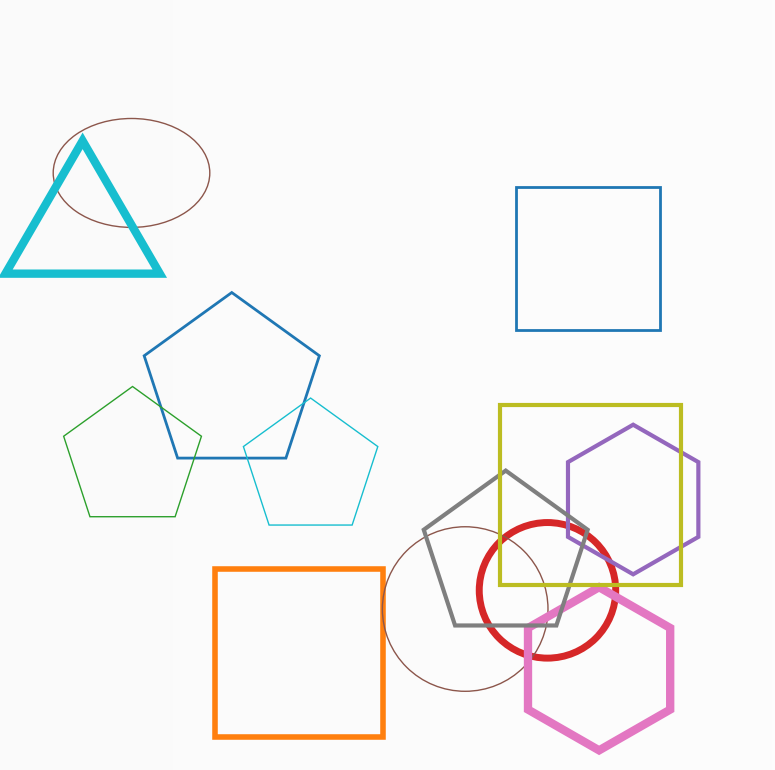[{"shape": "pentagon", "thickness": 1, "radius": 0.59, "center": [0.299, 0.501]}, {"shape": "square", "thickness": 1, "radius": 0.46, "center": [0.758, 0.665]}, {"shape": "square", "thickness": 2, "radius": 0.54, "center": [0.385, 0.152]}, {"shape": "pentagon", "thickness": 0.5, "radius": 0.47, "center": [0.171, 0.405]}, {"shape": "circle", "thickness": 2.5, "radius": 0.44, "center": [0.706, 0.233]}, {"shape": "hexagon", "thickness": 1.5, "radius": 0.49, "center": [0.817, 0.351]}, {"shape": "oval", "thickness": 0.5, "radius": 0.51, "center": [0.17, 0.775]}, {"shape": "circle", "thickness": 0.5, "radius": 0.53, "center": [0.6, 0.209]}, {"shape": "hexagon", "thickness": 3, "radius": 0.53, "center": [0.773, 0.131]}, {"shape": "pentagon", "thickness": 1.5, "radius": 0.56, "center": [0.653, 0.278]}, {"shape": "square", "thickness": 1.5, "radius": 0.58, "center": [0.762, 0.357]}, {"shape": "triangle", "thickness": 3, "radius": 0.57, "center": [0.107, 0.702]}, {"shape": "pentagon", "thickness": 0.5, "radius": 0.46, "center": [0.401, 0.392]}]